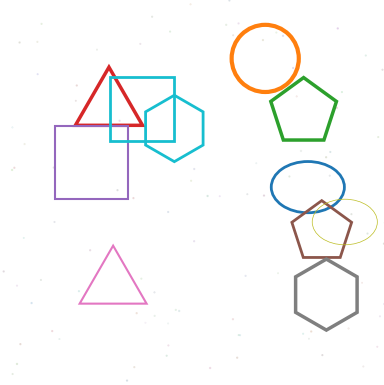[{"shape": "oval", "thickness": 2, "radius": 0.47, "center": [0.8, 0.514]}, {"shape": "circle", "thickness": 3, "radius": 0.44, "center": [0.689, 0.848]}, {"shape": "pentagon", "thickness": 2.5, "radius": 0.45, "center": [0.789, 0.709]}, {"shape": "triangle", "thickness": 2.5, "radius": 0.5, "center": [0.283, 0.725]}, {"shape": "square", "thickness": 1.5, "radius": 0.47, "center": [0.236, 0.578]}, {"shape": "pentagon", "thickness": 2, "radius": 0.41, "center": [0.836, 0.397]}, {"shape": "triangle", "thickness": 1.5, "radius": 0.5, "center": [0.294, 0.262]}, {"shape": "hexagon", "thickness": 2.5, "radius": 0.46, "center": [0.848, 0.235]}, {"shape": "oval", "thickness": 0.5, "radius": 0.42, "center": [0.896, 0.423]}, {"shape": "hexagon", "thickness": 2, "radius": 0.43, "center": [0.453, 0.666]}, {"shape": "square", "thickness": 2, "radius": 0.41, "center": [0.368, 0.717]}]